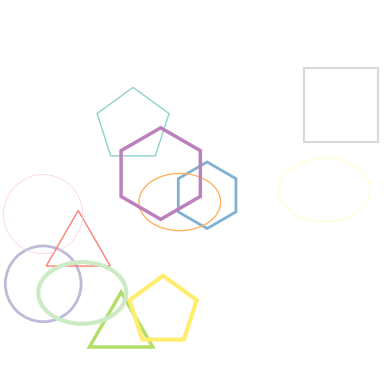[{"shape": "pentagon", "thickness": 1, "radius": 0.49, "center": [0.346, 0.675]}, {"shape": "oval", "thickness": 0.5, "radius": 0.59, "center": [0.843, 0.507]}, {"shape": "circle", "thickness": 2, "radius": 0.49, "center": [0.112, 0.263]}, {"shape": "triangle", "thickness": 1, "radius": 0.48, "center": [0.203, 0.357]}, {"shape": "hexagon", "thickness": 2, "radius": 0.43, "center": [0.538, 0.493]}, {"shape": "oval", "thickness": 1, "radius": 0.53, "center": [0.467, 0.475]}, {"shape": "triangle", "thickness": 2.5, "radius": 0.47, "center": [0.315, 0.146]}, {"shape": "circle", "thickness": 0.5, "radius": 0.51, "center": [0.112, 0.444]}, {"shape": "square", "thickness": 1.5, "radius": 0.48, "center": [0.886, 0.727]}, {"shape": "hexagon", "thickness": 2.5, "radius": 0.59, "center": [0.417, 0.549]}, {"shape": "oval", "thickness": 3, "radius": 0.57, "center": [0.214, 0.239]}, {"shape": "pentagon", "thickness": 3, "radius": 0.46, "center": [0.424, 0.192]}]